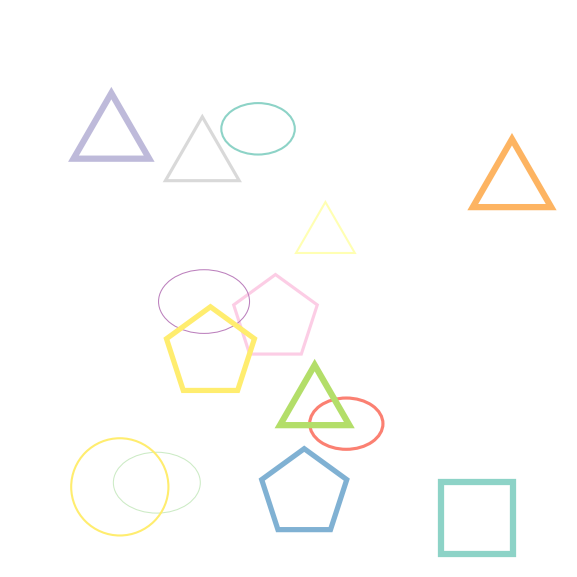[{"shape": "square", "thickness": 3, "radius": 0.31, "center": [0.826, 0.102]}, {"shape": "oval", "thickness": 1, "radius": 0.32, "center": [0.447, 0.776]}, {"shape": "triangle", "thickness": 1, "radius": 0.29, "center": [0.563, 0.59]}, {"shape": "triangle", "thickness": 3, "radius": 0.38, "center": [0.193, 0.762]}, {"shape": "oval", "thickness": 1.5, "radius": 0.32, "center": [0.6, 0.266]}, {"shape": "pentagon", "thickness": 2.5, "radius": 0.39, "center": [0.527, 0.145]}, {"shape": "triangle", "thickness": 3, "radius": 0.39, "center": [0.887, 0.68]}, {"shape": "triangle", "thickness": 3, "radius": 0.35, "center": [0.545, 0.298]}, {"shape": "pentagon", "thickness": 1.5, "radius": 0.38, "center": [0.477, 0.448]}, {"shape": "triangle", "thickness": 1.5, "radius": 0.37, "center": [0.35, 0.723]}, {"shape": "oval", "thickness": 0.5, "radius": 0.39, "center": [0.353, 0.477]}, {"shape": "oval", "thickness": 0.5, "radius": 0.38, "center": [0.272, 0.163]}, {"shape": "pentagon", "thickness": 2.5, "radius": 0.4, "center": [0.364, 0.388]}, {"shape": "circle", "thickness": 1, "radius": 0.42, "center": [0.207, 0.156]}]